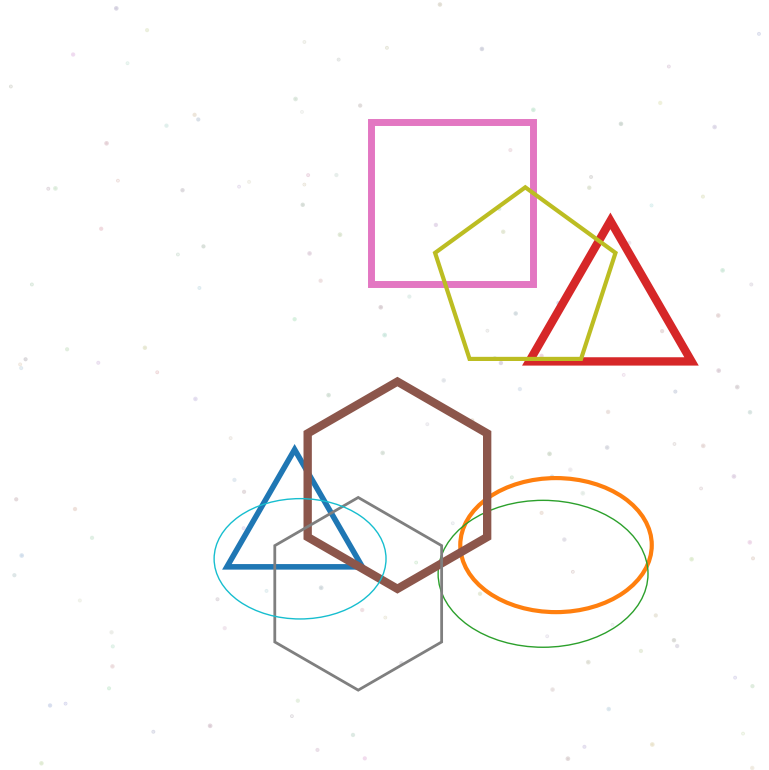[{"shape": "triangle", "thickness": 2, "radius": 0.51, "center": [0.383, 0.315]}, {"shape": "oval", "thickness": 1.5, "radius": 0.62, "center": [0.722, 0.292]}, {"shape": "oval", "thickness": 0.5, "radius": 0.68, "center": [0.705, 0.255]}, {"shape": "triangle", "thickness": 3, "radius": 0.61, "center": [0.793, 0.591]}, {"shape": "hexagon", "thickness": 3, "radius": 0.67, "center": [0.516, 0.37]}, {"shape": "square", "thickness": 2.5, "radius": 0.53, "center": [0.587, 0.737]}, {"shape": "hexagon", "thickness": 1, "radius": 0.63, "center": [0.465, 0.229]}, {"shape": "pentagon", "thickness": 1.5, "radius": 0.62, "center": [0.682, 0.634]}, {"shape": "oval", "thickness": 0.5, "radius": 0.56, "center": [0.39, 0.274]}]